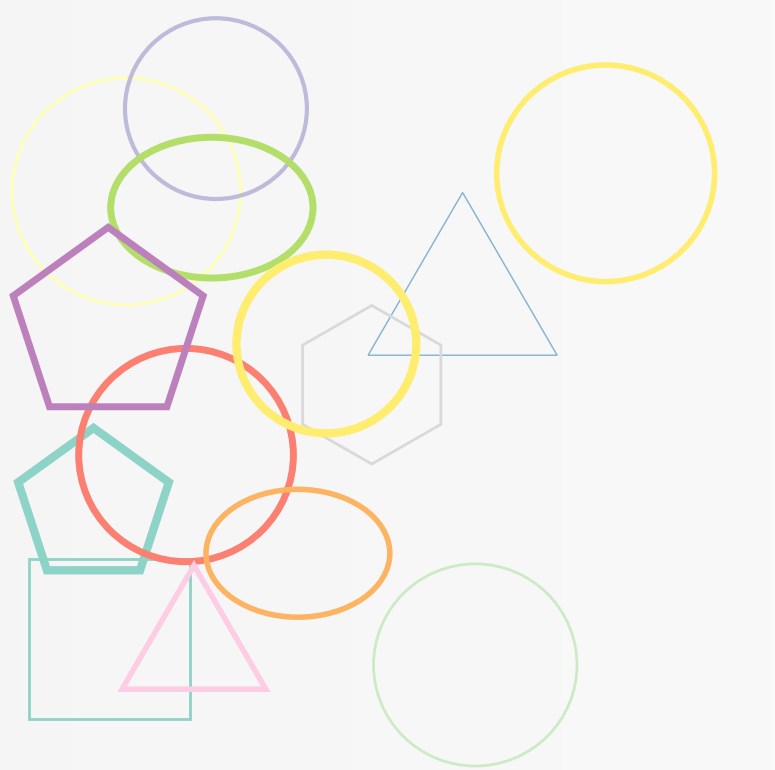[{"shape": "pentagon", "thickness": 3, "radius": 0.51, "center": [0.121, 0.342]}, {"shape": "square", "thickness": 1, "radius": 0.52, "center": [0.141, 0.17]}, {"shape": "circle", "thickness": 1, "radius": 0.74, "center": [0.163, 0.751]}, {"shape": "circle", "thickness": 1.5, "radius": 0.59, "center": [0.279, 0.859]}, {"shape": "circle", "thickness": 2.5, "radius": 0.69, "center": [0.24, 0.409]}, {"shape": "triangle", "thickness": 0.5, "radius": 0.7, "center": [0.597, 0.609]}, {"shape": "oval", "thickness": 2, "radius": 0.59, "center": [0.384, 0.281]}, {"shape": "oval", "thickness": 2.5, "radius": 0.65, "center": [0.273, 0.73]}, {"shape": "triangle", "thickness": 2, "radius": 0.54, "center": [0.25, 0.159]}, {"shape": "hexagon", "thickness": 1, "radius": 0.51, "center": [0.48, 0.5]}, {"shape": "pentagon", "thickness": 2.5, "radius": 0.64, "center": [0.14, 0.576]}, {"shape": "circle", "thickness": 1, "radius": 0.66, "center": [0.613, 0.136]}, {"shape": "circle", "thickness": 2, "radius": 0.7, "center": [0.781, 0.775]}, {"shape": "circle", "thickness": 3, "radius": 0.58, "center": [0.421, 0.553]}]